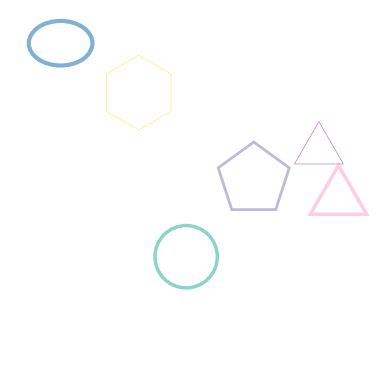[{"shape": "circle", "thickness": 2.5, "radius": 0.4, "center": [0.484, 0.333]}, {"shape": "pentagon", "thickness": 2, "radius": 0.49, "center": [0.659, 0.534]}, {"shape": "oval", "thickness": 3, "radius": 0.41, "center": [0.157, 0.888]}, {"shape": "triangle", "thickness": 2.5, "radius": 0.42, "center": [0.879, 0.486]}, {"shape": "triangle", "thickness": 0.5, "radius": 0.37, "center": [0.828, 0.611]}, {"shape": "hexagon", "thickness": 0.5, "radius": 0.48, "center": [0.36, 0.759]}]